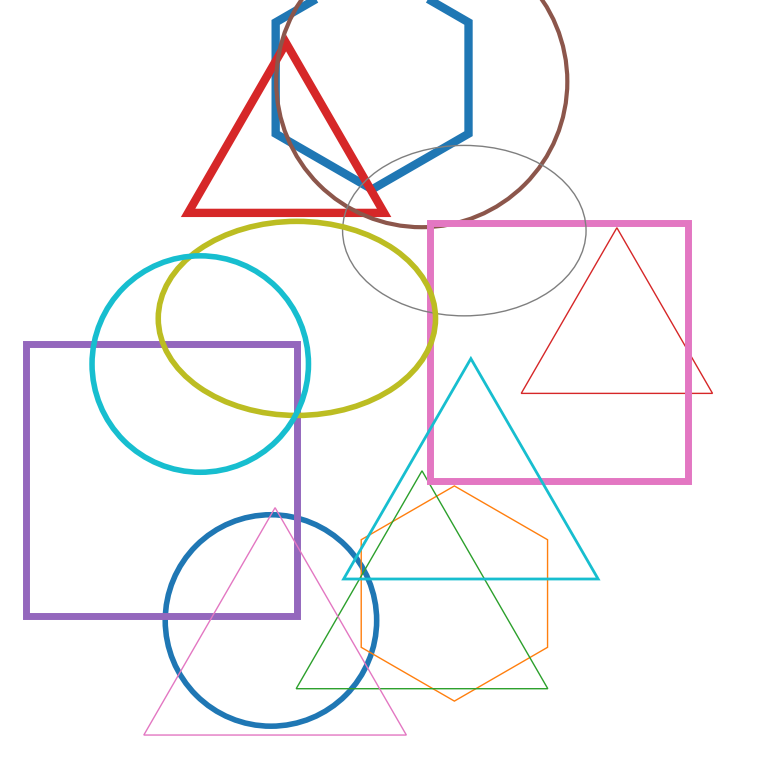[{"shape": "hexagon", "thickness": 3, "radius": 0.72, "center": [0.483, 0.899]}, {"shape": "circle", "thickness": 2, "radius": 0.69, "center": [0.352, 0.194]}, {"shape": "hexagon", "thickness": 0.5, "radius": 0.7, "center": [0.59, 0.229]}, {"shape": "triangle", "thickness": 0.5, "radius": 0.94, "center": [0.548, 0.2]}, {"shape": "triangle", "thickness": 3, "radius": 0.73, "center": [0.372, 0.797]}, {"shape": "triangle", "thickness": 0.5, "radius": 0.72, "center": [0.801, 0.561]}, {"shape": "square", "thickness": 2.5, "radius": 0.88, "center": [0.21, 0.377]}, {"shape": "circle", "thickness": 1.5, "radius": 0.95, "center": [0.548, 0.894]}, {"shape": "square", "thickness": 2.5, "radius": 0.84, "center": [0.725, 0.543]}, {"shape": "triangle", "thickness": 0.5, "radius": 0.98, "center": [0.357, 0.144]}, {"shape": "oval", "thickness": 0.5, "radius": 0.79, "center": [0.603, 0.7]}, {"shape": "oval", "thickness": 2, "radius": 0.9, "center": [0.386, 0.587]}, {"shape": "circle", "thickness": 2, "radius": 0.7, "center": [0.26, 0.527]}, {"shape": "triangle", "thickness": 1, "radius": 0.95, "center": [0.612, 0.343]}]